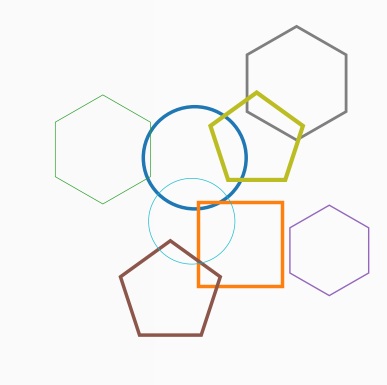[{"shape": "circle", "thickness": 2.5, "radius": 0.66, "center": [0.503, 0.59]}, {"shape": "square", "thickness": 2.5, "radius": 0.55, "center": [0.619, 0.366]}, {"shape": "hexagon", "thickness": 0.5, "radius": 0.71, "center": [0.265, 0.612]}, {"shape": "hexagon", "thickness": 1, "radius": 0.59, "center": [0.85, 0.35]}, {"shape": "pentagon", "thickness": 2.5, "radius": 0.68, "center": [0.44, 0.239]}, {"shape": "hexagon", "thickness": 2, "radius": 0.74, "center": [0.765, 0.784]}, {"shape": "pentagon", "thickness": 3, "radius": 0.63, "center": [0.662, 0.634]}, {"shape": "circle", "thickness": 0.5, "radius": 0.56, "center": [0.495, 0.425]}]